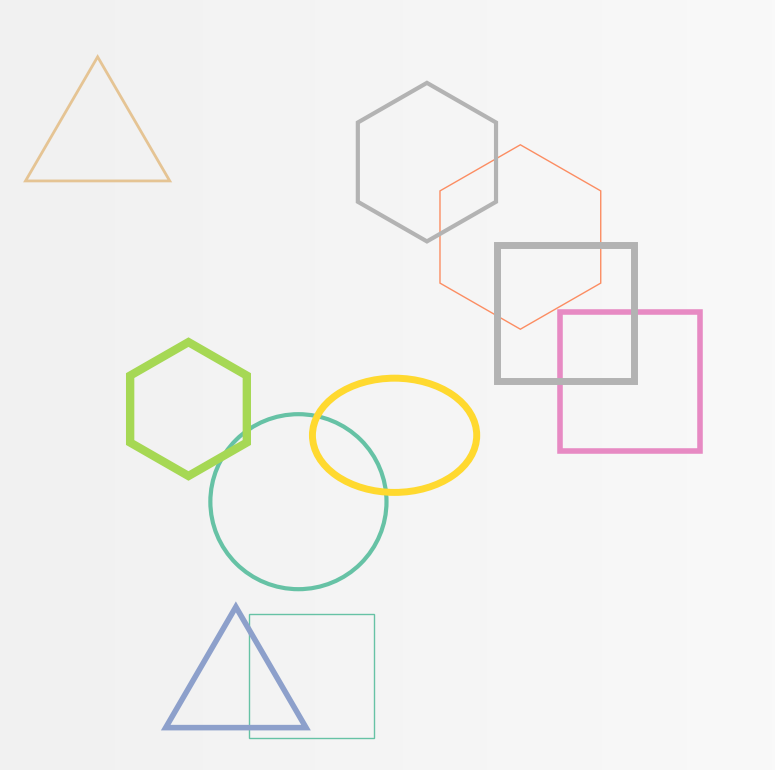[{"shape": "circle", "thickness": 1.5, "radius": 0.57, "center": [0.385, 0.348]}, {"shape": "square", "thickness": 0.5, "radius": 0.4, "center": [0.402, 0.122]}, {"shape": "hexagon", "thickness": 0.5, "radius": 0.6, "center": [0.671, 0.692]}, {"shape": "triangle", "thickness": 2, "radius": 0.52, "center": [0.304, 0.107]}, {"shape": "square", "thickness": 2, "radius": 0.45, "center": [0.812, 0.505]}, {"shape": "hexagon", "thickness": 3, "radius": 0.43, "center": [0.243, 0.469]}, {"shape": "oval", "thickness": 2.5, "radius": 0.53, "center": [0.509, 0.435]}, {"shape": "triangle", "thickness": 1, "radius": 0.54, "center": [0.126, 0.819]}, {"shape": "hexagon", "thickness": 1.5, "radius": 0.51, "center": [0.551, 0.789]}, {"shape": "square", "thickness": 2.5, "radius": 0.44, "center": [0.73, 0.593]}]